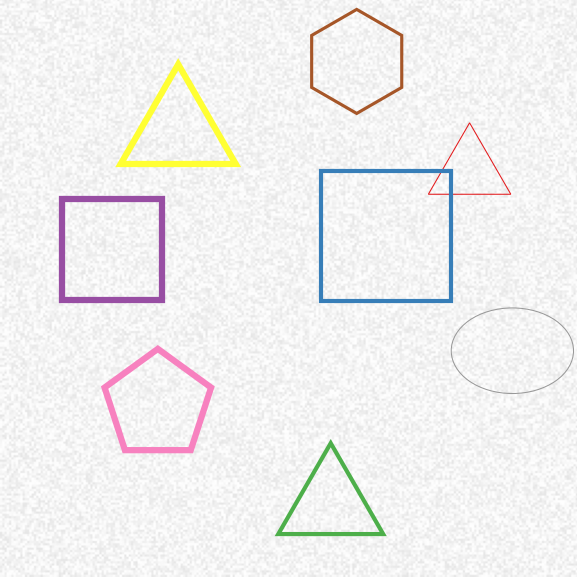[{"shape": "triangle", "thickness": 0.5, "radius": 0.41, "center": [0.813, 0.704]}, {"shape": "square", "thickness": 2, "radius": 0.56, "center": [0.669, 0.59]}, {"shape": "triangle", "thickness": 2, "radius": 0.52, "center": [0.573, 0.127]}, {"shape": "square", "thickness": 3, "radius": 0.43, "center": [0.195, 0.567]}, {"shape": "triangle", "thickness": 3, "radius": 0.57, "center": [0.309, 0.773]}, {"shape": "hexagon", "thickness": 1.5, "radius": 0.45, "center": [0.618, 0.893]}, {"shape": "pentagon", "thickness": 3, "radius": 0.48, "center": [0.273, 0.298]}, {"shape": "oval", "thickness": 0.5, "radius": 0.53, "center": [0.887, 0.392]}]